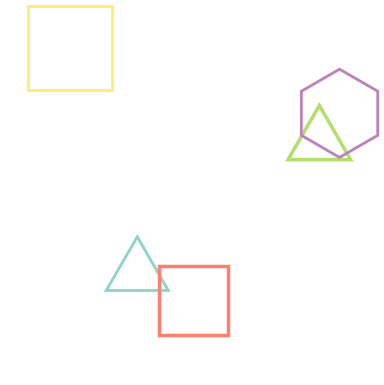[{"shape": "triangle", "thickness": 2, "radius": 0.46, "center": [0.357, 0.292]}, {"shape": "square", "thickness": 2.5, "radius": 0.45, "center": [0.503, 0.22]}, {"shape": "triangle", "thickness": 2.5, "radius": 0.47, "center": [0.83, 0.632]}, {"shape": "hexagon", "thickness": 2, "radius": 0.57, "center": [0.882, 0.706]}, {"shape": "square", "thickness": 2, "radius": 0.55, "center": [0.182, 0.876]}]